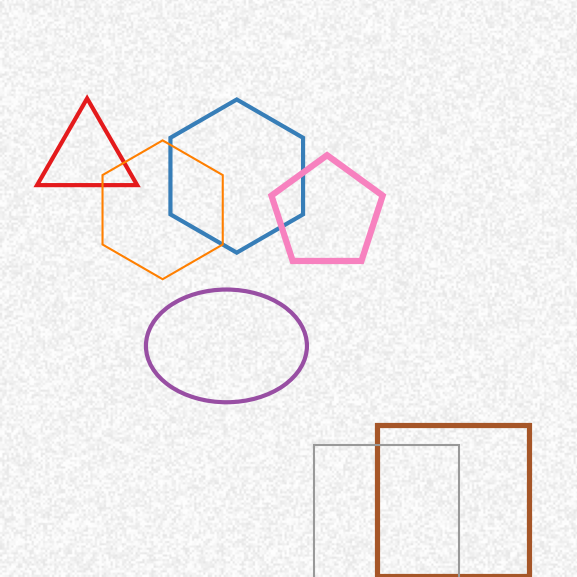[{"shape": "triangle", "thickness": 2, "radius": 0.5, "center": [0.151, 0.729]}, {"shape": "hexagon", "thickness": 2, "radius": 0.66, "center": [0.41, 0.694]}, {"shape": "oval", "thickness": 2, "radius": 0.7, "center": [0.392, 0.4]}, {"shape": "hexagon", "thickness": 1, "radius": 0.6, "center": [0.282, 0.636]}, {"shape": "square", "thickness": 2.5, "radius": 0.65, "center": [0.784, 0.133]}, {"shape": "pentagon", "thickness": 3, "radius": 0.51, "center": [0.566, 0.629]}, {"shape": "square", "thickness": 1, "radius": 0.63, "center": [0.67, 0.103]}]